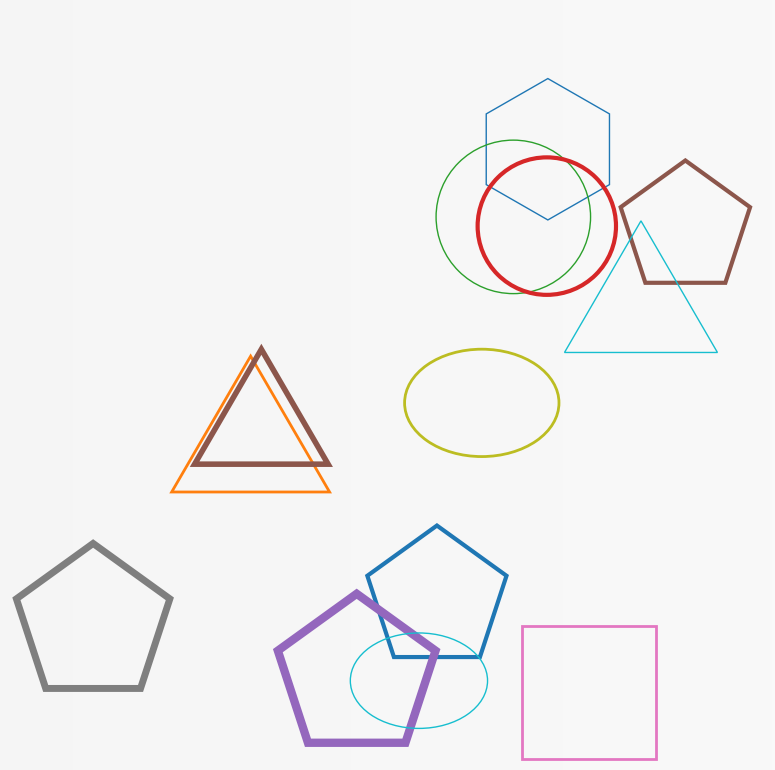[{"shape": "hexagon", "thickness": 0.5, "radius": 0.46, "center": [0.707, 0.806]}, {"shape": "pentagon", "thickness": 1.5, "radius": 0.47, "center": [0.564, 0.223]}, {"shape": "triangle", "thickness": 1, "radius": 0.59, "center": [0.323, 0.42]}, {"shape": "circle", "thickness": 0.5, "radius": 0.5, "center": [0.662, 0.718]}, {"shape": "circle", "thickness": 1.5, "radius": 0.45, "center": [0.706, 0.706]}, {"shape": "pentagon", "thickness": 3, "radius": 0.53, "center": [0.46, 0.122]}, {"shape": "triangle", "thickness": 2, "radius": 0.5, "center": [0.337, 0.447]}, {"shape": "pentagon", "thickness": 1.5, "radius": 0.44, "center": [0.884, 0.704]}, {"shape": "square", "thickness": 1, "radius": 0.43, "center": [0.76, 0.1]}, {"shape": "pentagon", "thickness": 2.5, "radius": 0.52, "center": [0.12, 0.19]}, {"shape": "oval", "thickness": 1, "radius": 0.5, "center": [0.622, 0.477]}, {"shape": "triangle", "thickness": 0.5, "radius": 0.57, "center": [0.827, 0.599]}, {"shape": "oval", "thickness": 0.5, "radius": 0.44, "center": [0.541, 0.116]}]